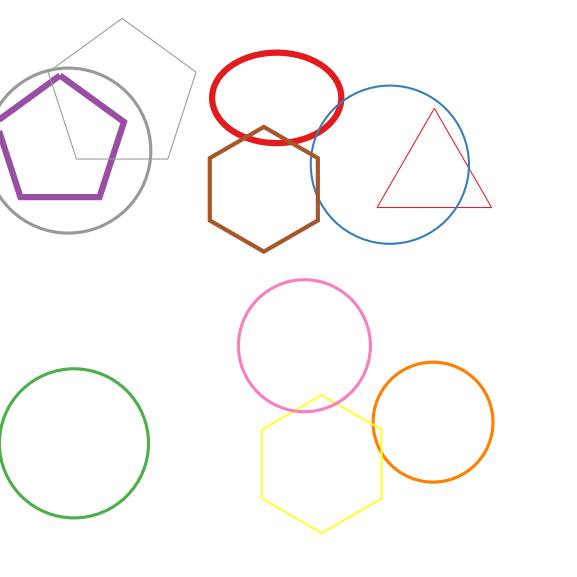[{"shape": "oval", "thickness": 3, "radius": 0.56, "center": [0.479, 0.83]}, {"shape": "triangle", "thickness": 0.5, "radius": 0.57, "center": [0.752, 0.697]}, {"shape": "circle", "thickness": 1, "radius": 0.68, "center": [0.675, 0.714]}, {"shape": "circle", "thickness": 1.5, "radius": 0.65, "center": [0.128, 0.231]}, {"shape": "pentagon", "thickness": 3, "radius": 0.58, "center": [0.104, 0.752]}, {"shape": "circle", "thickness": 1.5, "radius": 0.52, "center": [0.75, 0.268]}, {"shape": "hexagon", "thickness": 1, "radius": 0.6, "center": [0.557, 0.196]}, {"shape": "hexagon", "thickness": 2, "radius": 0.54, "center": [0.457, 0.671]}, {"shape": "circle", "thickness": 1.5, "radius": 0.57, "center": [0.527, 0.4]}, {"shape": "circle", "thickness": 1.5, "radius": 0.71, "center": [0.118, 0.738]}, {"shape": "pentagon", "thickness": 0.5, "radius": 0.67, "center": [0.211, 0.833]}]